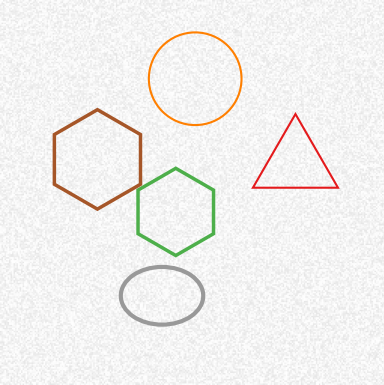[{"shape": "triangle", "thickness": 1.5, "radius": 0.64, "center": [0.767, 0.576]}, {"shape": "hexagon", "thickness": 2.5, "radius": 0.57, "center": [0.457, 0.45]}, {"shape": "circle", "thickness": 1.5, "radius": 0.6, "center": [0.507, 0.795]}, {"shape": "hexagon", "thickness": 2.5, "radius": 0.65, "center": [0.253, 0.586]}, {"shape": "oval", "thickness": 3, "radius": 0.54, "center": [0.421, 0.232]}]